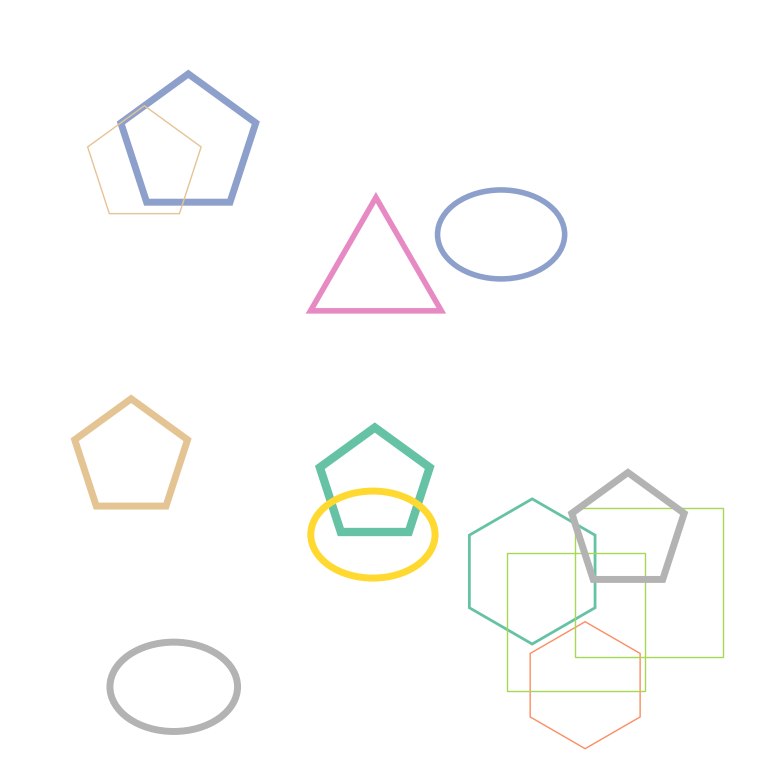[{"shape": "hexagon", "thickness": 1, "radius": 0.47, "center": [0.691, 0.258]}, {"shape": "pentagon", "thickness": 3, "radius": 0.37, "center": [0.487, 0.37]}, {"shape": "hexagon", "thickness": 0.5, "radius": 0.41, "center": [0.76, 0.11]}, {"shape": "oval", "thickness": 2, "radius": 0.41, "center": [0.651, 0.696]}, {"shape": "pentagon", "thickness": 2.5, "radius": 0.46, "center": [0.245, 0.812]}, {"shape": "triangle", "thickness": 2, "radius": 0.49, "center": [0.488, 0.645]}, {"shape": "square", "thickness": 0.5, "radius": 0.45, "center": [0.748, 0.192]}, {"shape": "square", "thickness": 0.5, "radius": 0.48, "center": [0.843, 0.244]}, {"shape": "oval", "thickness": 2.5, "radius": 0.4, "center": [0.484, 0.306]}, {"shape": "pentagon", "thickness": 0.5, "radius": 0.39, "center": [0.188, 0.785]}, {"shape": "pentagon", "thickness": 2.5, "radius": 0.39, "center": [0.17, 0.405]}, {"shape": "oval", "thickness": 2.5, "radius": 0.41, "center": [0.226, 0.108]}, {"shape": "pentagon", "thickness": 2.5, "radius": 0.38, "center": [0.816, 0.31]}]